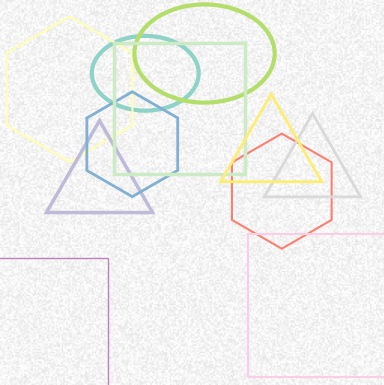[{"shape": "oval", "thickness": 3, "radius": 0.69, "center": [0.377, 0.81]}, {"shape": "hexagon", "thickness": 1.5, "radius": 0.94, "center": [0.181, 0.769]}, {"shape": "triangle", "thickness": 2.5, "radius": 0.8, "center": [0.258, 0.527]}, {"shape": "hexagon", "thickness": 1.5, "radius": 0.75, "center": [0.732, 0.504]}, {"shape": "hexagon", "thickness": 2, "radius": 0.68, "center": [0.344, 0.625]}, {"shape": "oval", "thickness": 3, "radius": 0.91, "center": [0.531, 0.861]}, {"shape": "square", "thickness": 1.5, "radius": 0.92, "center": [0.828, 0.206]}, {"shape": "triangle", "thickness": 2, "radius": 0.72, "center": [0.812, 0.561]}, {"shape": "square", "thickness": 1, "radius": 0.88, "center": [0.104, 0.152]}, {"shape": "square", "thickness": 2.5, "radius": 0.85, "center": [0.466, 0.718]}, {"shape": "triangle", "thickness": 2, "radius": 0.76, "center": [0.704, 0.604]}]